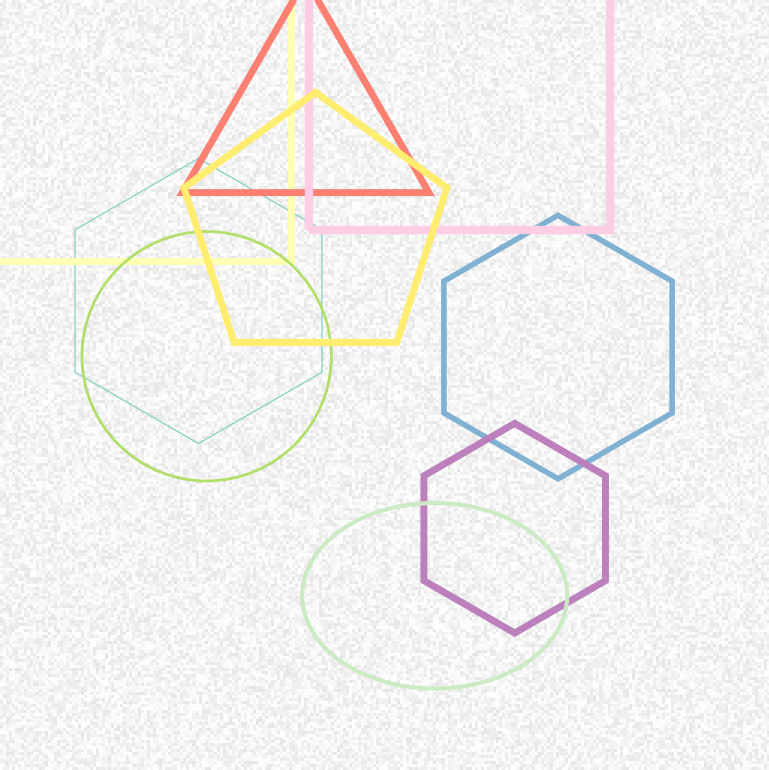[{"shape": "hexagon", "thickness": 0.5, "radius": 0.93, "center": [0.258, 0.609]}, {"shape": "square", "thickness": 2.5, "radius": 0.95, "center": [0.188, 0.851]}, {"shape": "triangle", "thickness": 2.5, "radius": 0.92, "center": [0.397, 0.842]}, {"shape": "hexagon", "thickness": 2, "radius": 0.86, "center": [0.725, 0.549]}, {"shape": "circle", "thickness": 1, "radius": 0.81, "center": [0.268, 0.537]}, {"shape": "square", "thickness": 3, "radius": 0.98, "center": [0.597, 0.897]}, {"shape": "hexagon", "thickness": 2.5, "radius": 0.68, "center": [0.668, 0.314]}, {"shape": "oval", "thickness": 1.5, "radius": 0.86, "center": [0.565, 0.226]}, {"shape": "pentagon", "thickness": 2.5, "radius": 0.9, "center": [0.41, 0.701]}]